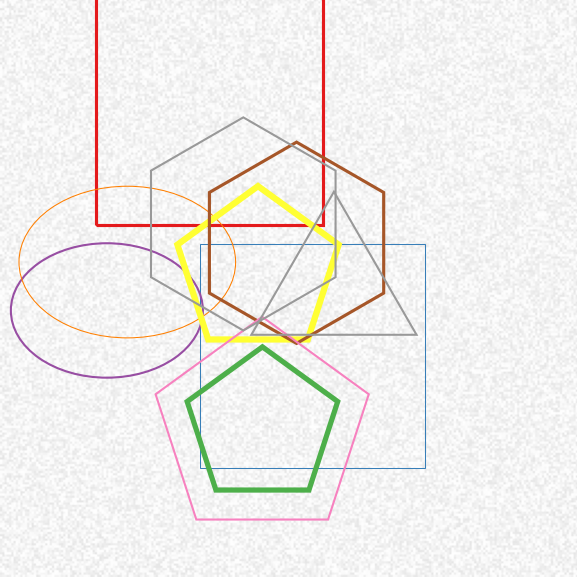[{"shape": "square", "thickness": 1.5, "radius": 0.98, "center": [0.363, 0.805]}, {"shape": "square", "thickness": 0.5, "radius": 0.97, "center": [0.541, 0.383]}, {"shape": "pentagon", "thickness": 2.5, "radius": 0.69, "center": [0.454, 0.261]}, {"shape": "oval", "thickness": 1, "radius": 0.83, "center": [0.185, 0.462]}, {"shape": "oval", "thickness": 0.5, "radius": 0.94, "center": [0.22, 0.545]}, {"shape": "pentagon", "thickness": 3, "radius": 0.73, "center": [0.447, 0.53]}, {"shape": "hexagon", "thickness": 1.5, "radius": 0.87, "center": [0.514, 0.579]}, {"shape": "pentagon", "thickness": 1, "radius": 0.97, "center": [0.454, 0.256]}, {"shape": "hexagon", "thickness": 1, "radius": 0.92, "center": [0.421, 0.611]}, {"shape": "triangle", "thickness": 1, "radius": 0.83, "center": [0.578, 0.502]}]